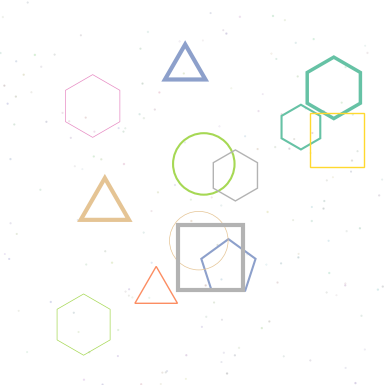[{"shape": "hexagon", "thickness": 1.5, "radius": 0.29, "center": [0.782, 0.67]}, {"shape": "hexagon", "thickness": 2.5, "radius": 0.4, "center": [0.867, 0.772]}, {"shape": "triangle", "thickness": 1, "radius": 0.32, "center": [0.406, 0.244]}, {"shape": "triangle", "thickness": 3, "radius": 0.3, "center": [0.481, 0.824]}, {"shape": "pentagon", "thickness": 1.5, "radius": 0.37, "center": [0.593, 0.305]}, {"shape": "hexagon", "thickness": 0.5, "radius": 0.41, "center": [0.241, 0.725]}, {"shape": "circle", "thickness": 1.5, "radius": 0.4, "center": [0.529, 0.574]}, {"shape": "hexagon", "thickness": 0.5, "radius": 0.4, "center": [0.217, 0.157]}, {"shape": "square", "thickness": 1, "radius": 0.35, "center": [0.876, 0.637]}, {"shape": "triangle", "thickness": 3, "radius": 0.36, "center": [0.272, 0.465]}, {"shape": "circle", "thickness": 0.5, "radius": 0.38, "center": [0.516, 0.375]}, {"shape": "hexagon", "thickness": 1, "radius": 0.33, "center": [0.611, 0.544]}, {"shape": "square", "thickness": 3, "radius": 0.42, "center": [0.546, 0.33]}]